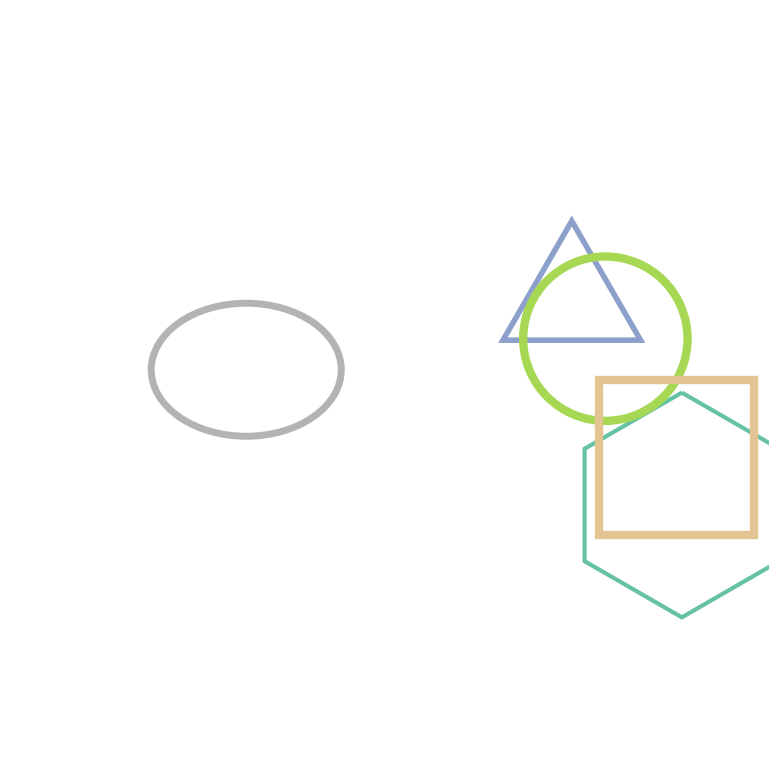[{"shape": "hexagon", "thickness": 1.5, "radius": 0.73, "center": [0.886, 0.344]}, {"shape": "triangle", "thickness": 2, "radius": 0.52, "center": [0.743, 0.61]}, {"shape": "circle", "thickness": 3, "radius": 0.53, "center": [0.786, 0.56]}, {"shape": "square", "thickness": 3, "radius": 0.5, "center": [0.879, 0.406]}, {"shape": "oval", "thickness": 2.5, "radius": 0.62, "center": [0.32, 0.52]}]